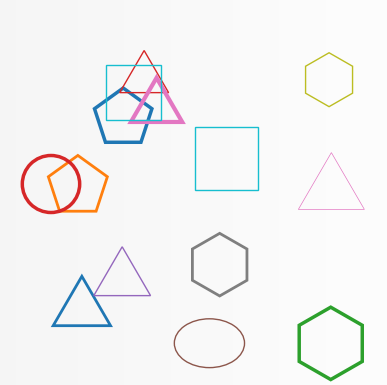[{"shape": "pentagon", "thickness": 2.5, "radius": 0.39, "center": [0.318, 0.693]}, {"shape": "triangle", "thickness": 2, "radius": 0.43, "center": [0.211, 0.197]}, {"shape": "pentagon", "thickness": 2, "radius": 0.4, "center": [0.201, 0.516]}, {"shape": "hexagon", "thickness": 2.5, "radius": 0.47, "center": [0.854, 0.108]}, {"shape": "circle", "thickness": 2.5, "radius": 0.37, "center": [0.132, 0.522]}, {"shape": "triangle", "thickness": 1, "radius": 0.36, "center": [0.372, 0.796]}, {"shape": "triangle", "thickness": 1, "radius": 0.42, "center": [0.315, 0.274]}, {"shape": "oval", "thickness": 1, "radius": 0.45, "center": [0.54, 0.109]}, {"shape": "triangle", "thickness": 0.5, "radius": 0.49, "center": [0.855, 0.505]}, {"shape": "triangle", "thickness": 3, "radius": 0.38, "center": [0.404, 0.721]}, {"shape": "hexagon", "thickness": 2, "radius": 0.41, "center": [0.567, 0.313]}, {"shape": "hexagon", "thickness": 1, "radius": 0.35, "center": [0.849, 0.793]}, {"shape": "square", "thickness": 1, "radius": 0.41, "center": [0.584, 0.588]}, {"shape": "square", "thickness": 1, "radius": 0.36, "center": [0.344, 0.76]}]